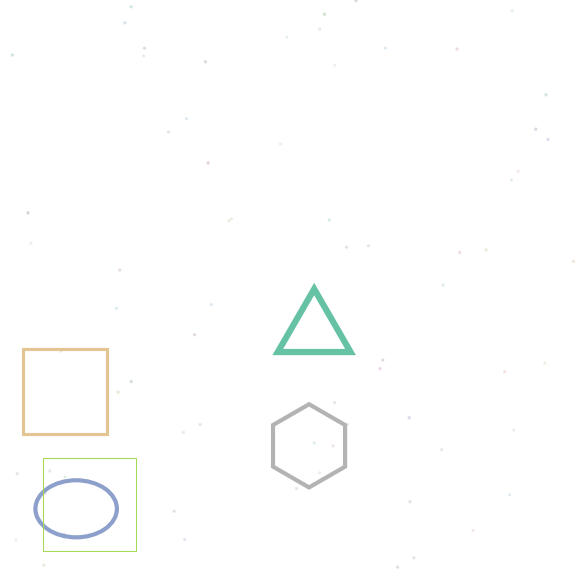[{"shape": "triangle", "thickness": 3, "radius": 0.36, "center": [0.544, 0.426]}, {"shape": "oval", "thickness": 2, "radius": 0.35, "center": [0.132, 0.118]}, {"shape": "square", "thickness": 0.5, "radius": 0.4, "center": [0.155, 0.125]}, {"shape": "square", "thickness": 1.5, "radius": 0.37, "center": [0.113, 0.321]}, {"shape": "hexagon", "thickness": 2, "radius": 0.36, "center": [0.535, 0.227]}]